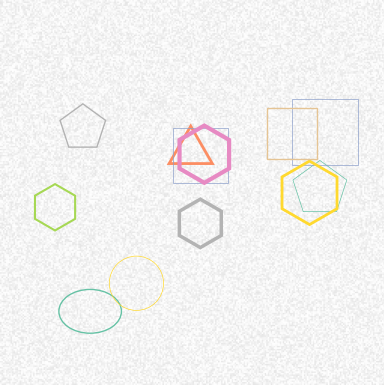[{"shape": "pentagon", "thickness": 0.5, "radius": 0.37, "center": [0.831, 0.51]}, {"shape": "oval", "thickness": 1, "radius": 0.41, "center": [0.234, 0.191]}, {"shape": "triangle", "thickness": 2, "radius": 0.32, "center": [0.495, 0.608]}, {"shape": "square", "thickness": 0.5, "radius": 0.36, "center": [0.522, 0.596]}, {"shape": "square", "thickness": 0.5, "radius": 0.43, "center": [0.844, 0.657]}, {"shape": "hexagon", "thickness": 3, "radius": 0.37, "center": [0.531, 0.599]}, {"shape": "hexagon", "thickness": 1.5, "radius": 0.3, "center": [0.143, 0.462]}, {"shape": "hexagon", "thickness": 2, "radius": 0.41, "center": [0.804, 0.499]}, {"shape": "circle", "thickness": 0.5, "radius": 0.35, "center": [0.354, 0.264]}, {"shape": "square", "thickness": 1, "radius": 0.33, "center": [0.759, 0.653]}, {"shape": "hexagon", "thickness": 2.5, "radius": 0.31, "center": [0.52, 0.42]}, {"shape": "pentagon", "thickness": 1, "radius": 0.31, "center": [0.215, 0.668]}]